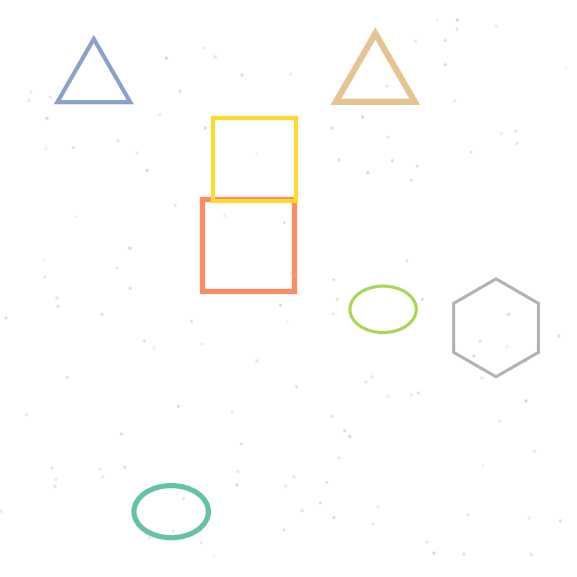[{"shape": "oval", "thickness": 2.5, "radius": 0.32, "center": [0.296, 0.113]}, {"shape": "square", "thickness": 2.5, "radius": 0.4, "center": [0.429, 0.574]}, {"shape": "triangle", "thickness": 2, "radius": 0.36, "center": [0.162, 0.859]}, {"shape": "oval", "thickness": 1.5, "radius": 0.29, "center": [0.663, 0.463]}, {"shape": "square", "thickness": 2, "radius": 0.36, "center": [0.441, 0.723]}, {"shape": "triangle", "thickness": 3, "radius": 0.39, "center": [0.65, 0.862]}, {"shape": "hexagon", "thickness": 1.5, "radius": 0.42, "center": [0.859, 0.431]}]